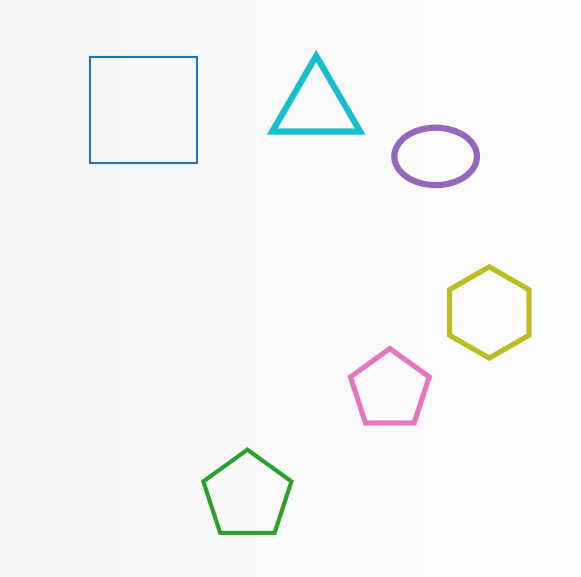[{"shape": "square", "thickness": 1, "radius": 0.46, "center": [0.247, 0.808]}, {"shape": "pentagon", "thickness": 2, "radius": 0.4, "center": [0.426, 0.141]}, {"shape": "oval", "thickness": 3, "radius": 0.36, "center": [0.75, 0.728]}, {"shape": "pentagon", "thickness": 2.5, "radius": 0.36, "center": [0.671, 0.324]}, {"shape": "hexagon", "thickness": 2.5, "radius": 0.39, "center": [0.842, 0.458]}, {"shape": "triangle", "thickness": 3, "radius": 0.44, "center": [0.544, 0.815]}]